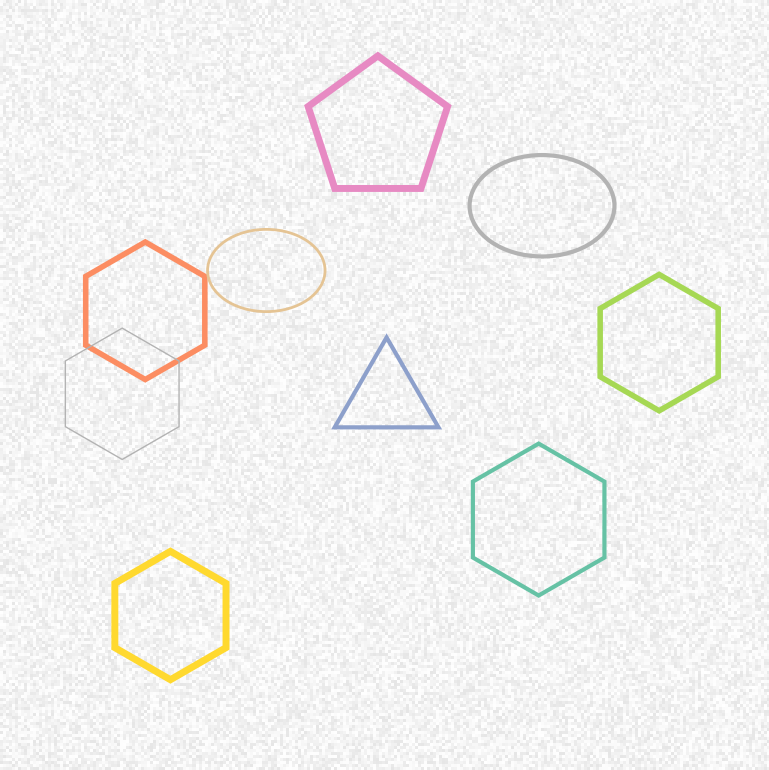[{"shape": "hexagon", "thickness": 1.5, "radius": 0.49, "center": [0.7, 0.325]}, {"shape": "hexagon", "thickness": 2, "radius": 0.45, "center": [0.189, 0.596]}, {"shape": "triangle", "thickness": 1.5, "radius": 0.39, "center": [0.502, 0.484]}, {"shape": "pentagon", "thickness": 2.5, "radius": 0.48, "center": [0.491, 0.832]}, {"shape": "hexagon", "thickness": 2, "radius": 0.44, "center": [0.856, 0.555]}, {"shape": "hexagon", "thickness": 2.5, "radius": 0.42, "center": [0.221, 0.201]}, {"shape": "oval", "thickness": 1, "radius": 0.38, "center": [0.346, 0.649]}, {"shape": "hexagon", "thickness": 0.5, "radius": 0.43, "center": [0.159, 0.489]}, {"shape": "oval", "thickness": 1.5, "radius": 0.47, "center": [0.704, 0.733]}]